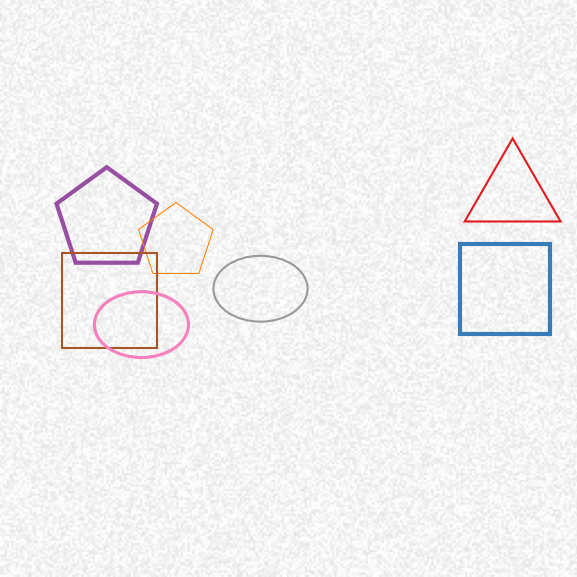[{"shape": "triangle", "thickness": 1, "radius": 0.48, "center": [0.888, 0.664]}, {"shape": "square", "thickness": 2, "radius": 0.39, "center": [0.874, 0.499]}, {"shape": "pentagon", "thickness": 2, "radius": 0.46, "center": [0.185, 0.618]}, {"shape": "pentagon", "thickness": 0.5, "radius": 0.34, "center": [0.305, 0.581]}, {"shape": "square", "thickness": 1, "radius": 0.41, "center": [0.19, 0.478]}, {"shape": "oval", "thickness": 1.5, "radius": 0.41, "center": [0.245, 0.437]}, {"shape": "oval", "thickness": 1, "radius": 0.41, "center": [0.451, 0.499]}]